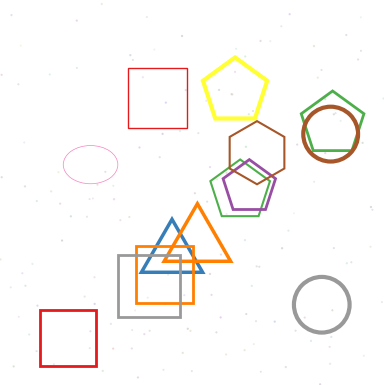[{"shape": "square", "thickness": 1, "radius": 0.39, "center": [0.409, 0.745]}, {"shape": "square", "thickness": 2, "radius": 0.37, "center": [0.176, 0.122]}, {"shape": "triangle", "thickness": 2.5, "radius": 0.46, "center": [0.447, 0.339]}, {"shape": "pentagon", "thickness": 2, "radius": 0.43, "center": [0.864, 0.678]}, {"shape": "pentagon", "thickness": 1.5, "radius": 0.41, "center": [0.624, 0.504]}, {"shape": "pentagon", "thickness": 2, "radius": 0.36, "center": [0.648, 0.514]}, {"shape": "triangle", "thickness": 2.5, "radius": 0.5, "center": [0.513, 0.371]}, {"shape": "square", "thickness": 2, "radius": 0.37, "center": [0.427, 0.286]}, {"shape": "pentagon", "thickness": 3, "radius": 0.44, "center": [0.611, 0.763]}, {"shape": "circle", "thickness": 3, "radius": 0.36, "center": [0.859, 0.652]}, {"shape": "hexagon", "thickness": 1.5, "radius": 0.41, "center": [0.668, 0.603]}, {"shape": "oval", "thickness": 0.5, "radius": 0.35, "center": [0.235, 0.572]}, {"shape": "square", "thickness": 2, "radius": 0.4, "center": [0.386, 0.256]}, {"shape": "circle", "thickness": 3, "radius": 0.36, "center": [0.836, 0.208]}]